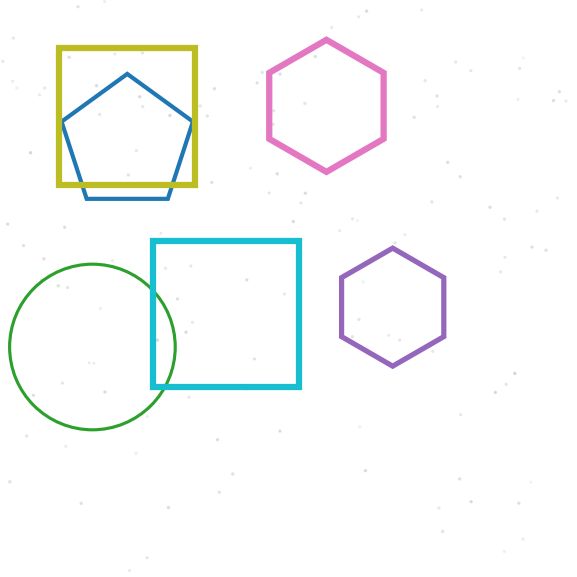[{"shape": "pentagon", "thickness": 2, "radius": 0.6, "center": [0.22, 0.752]}, {"shape": "circle", "thickness": 1.5, "radius": 0.72, "center": [0.16, 0.398]}, {"shape": "hexagon", "thickness": 2.5, "radius": 0.51, "center": [0.68, 0.467]}, {"shape": "hexagon", "thickness": 3, "radius": 0.57, "center": [0.565, 0.816]}, {"shape": "square", "thickness": 3, "radius": 0.59, "center": [0.22, 0.797]}, {"shape": "square", "thickness": 3, "radius": 0.63, "center": [0.391, 0.455]}]